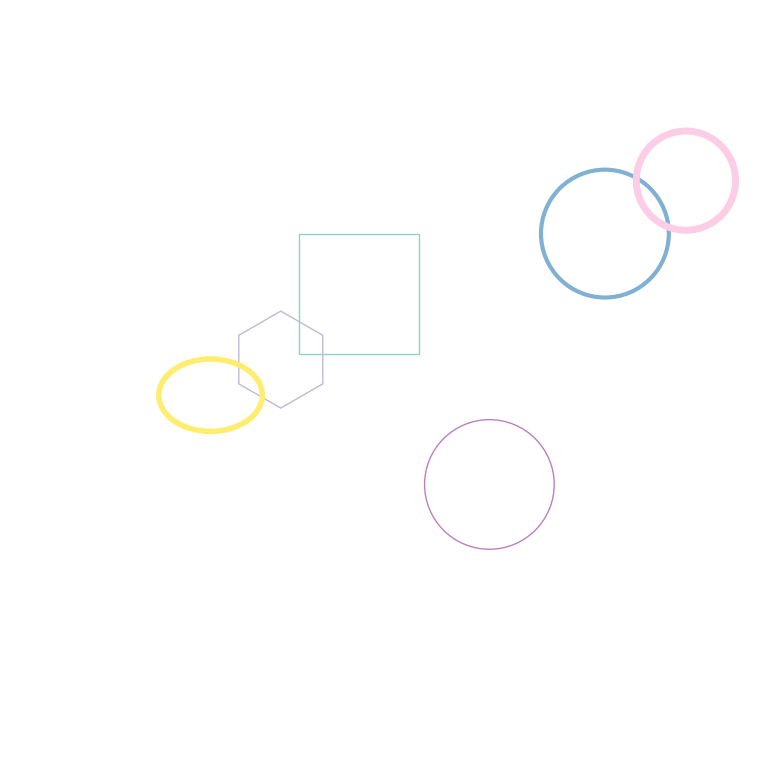[{"shape": "square", "thickness": 0.5, "radius": 0.39, "center": [0.466, 0.618]}, {"shape": "hexagon", "thickness": 0.5, "radius": 0.32, "center": [0.365, 0.533]}, {"shape": "circle", "thickness": 1.5, "radius": 0.42, "center": [0.786, 0.697]}, {"shape": "circle", "thickness": 2.5, "radius": 0.32, "center": [0.891, 0.765]}, {"shape": "circle", "thickness": 0.5, "radius": 0.42, "center": [0.636, 0.371]}, {"shape": "oval", "thickness": 2, "radius": 0.34, "center": [0.273, 0.487]}]